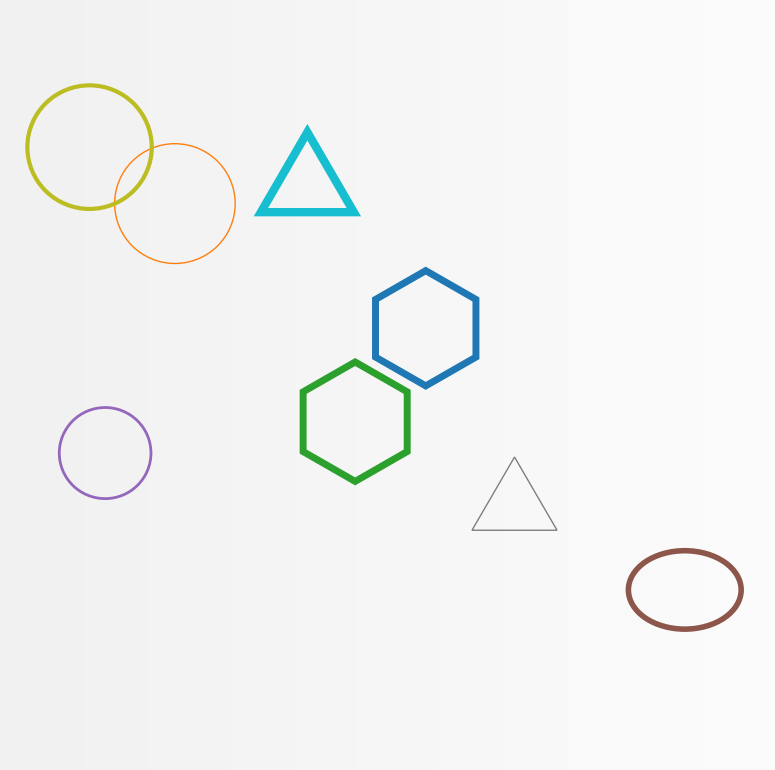[{"shape": "hexagon", "thickness": 2.5, "radius": 0.37, "center": [0.549, 0.574]}, {"shape": "circle", "thickness": 0.5, "radius": 0.39, "center": [0.226, 0.736]}, {"shape": "hexagon", "thickness": 2.5, "radius": 0.39, "center": [0.458, 0.452]}, {"shape": "circle", "thickness": 1, "radius": 0.3, "center": [0.136, 0.412]}, {"shape": "oval", "thickness": 2, "radius": 0.36, "center": [0.884, 0.234]}, {"shape": "triangle", "thickness": 0.5, "radius": 0.32, "center": [0.664, 0.343]}, {"shape": "circle", "thickness": 1.5, "radius": 0.4, "center": [0.116, 0.809]}, {"shape": "triangle", "thickness": 3, "radius": 0.35, "center": [0.397, 0.759]}]